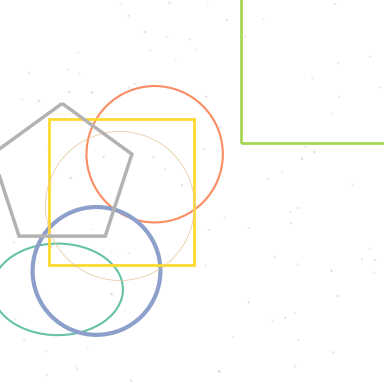[{"shape": "oval", "thickness": 1.5, "radius": 0.85, "center": [0.149, 0.248]}, {"shape": "circle", "thickness": 1.5, "radius": 0.89, "center": [0.402, 0.599]}, {"shape": "circle", "thickness": 3, "radius": 0.83, "center": [0.251, 0.296]}, {"shape": "square", "thickness": 2, "radius": 0.97, "center": [0.82, 0.822]}, {"shape": "square", "thickness": 2, "radius": 0.95, "center": [0.316, 0.501]}, {"shape": "circle", "thickness": 0.5, "radius": 0.97, "center": [0.312, 0.465]}, {"shape": "pentagon", "thickness": 2.5, "radius": 0.95, "center": [0.161, 0.541]}]